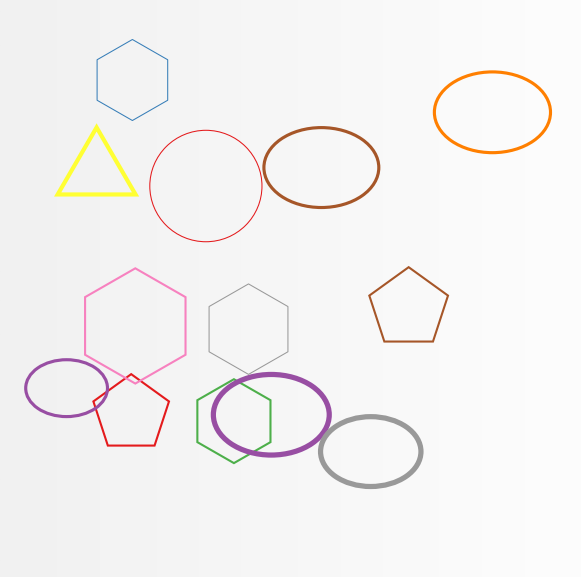[{"shape": "pentagon", "thickness": 1, "radius": 0.34, "center": [0.226, 0.283]}, {"shape": "circle", "thickness": 0.5, "radius": 0.48, "center": [0.354, 0.677]}, {"shape": "hexagon", "thickness": 0.5, "radius": 0.35, "center": [0.228, 0.861]}, {"shape": "hexagon", "thickness": 1, "radius": 0.36, "center": [0.402, 0.27]}, {"shape": "oval", "thickness": 2.5, "radius": 0.5, "center": [0.467, 0.281]}, {"shape": "oval", "thickness": 1.5, "radius": 0.35, "center": [0.115, 0.327]}, {"shape": "oval", "thickness": 1.5, "radius": 0.5, "center": [0.847, 0.805]}, {"shape": "triangle", "thickness": 2, "radius": 0.39, "center": [0.166, 0.701]}, {"shape": "oval", "thickness": 1.5, "radius": 0.49, "center": [0.553, 0.709]}, {"shape": "pentagon", "thickness": 1, "radius": 0.36, "center": [0.703, 0.465]}, {"shape": "hexagon", "thickness": 1, "radius": 0.5, "center": [0.233, 0.435]}, {"shape": "hexagon", "thickness": 0.5, "radius": 0.39, "center": [0.428, 0.429]}, {"shape": "oval", "thickness": 2.5, "radius": 0.43, "center": [0.638, 0.217]}]